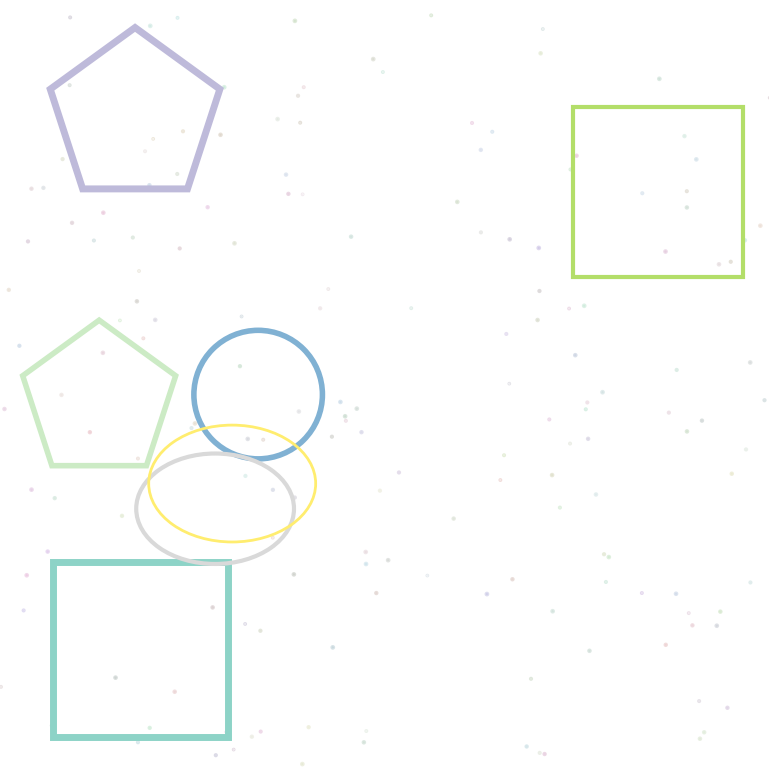[{"shape": "square", "thickness": 2.5, "radius": 0.57, "center": [0.182, 0.156]}, {"shape": "pentagon", "thickness": 2.5, "radius": 0.58, "center": [0.175, 0.848]}, {"shape": "circle", "thickness": 2, "radius": 0.42, "center": [0.335, 0.488]}, {"shape": "square", "thickness": 1.5, "radius": 0.55, "center": [0.855, 0.751]}, {"shape": "oval", "thickness": 1.5, "radius": 0.51, "center": [0.279, 0.339]}, {"shape": "pentagon", "thickness": 2, "radius": 0.52, "center": [0.129, 0.48]}, {"shape": "oval", "thickness": 1, "radius": 0.54, "center": [0.302, 0.372]}]